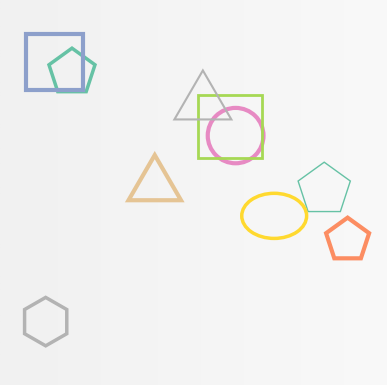[{"shape": "pentagon", "thickness": 2.5, "radius": 0.31, "center": [0.186, 0.812]}, {"shape": "pentagon", "thickness": 1, "radius": 0.35, "center": [0.837, 0.508]}, {"shape": "pentagon", "thickness": 3, "radius": 0.29, "center": [0.897, 0.376]}, {"shape": "square", "thickness": 3, "radius": 0.36, "center": [0.141, 0.838]}, {"shape": "circle", "thickness": 3, "radius": 0.36, "center": [0.608, 0.648]}, {"shape": "square", "thickness": 2, "radius": 0.41, "center": [0.594, 0.67]}, {"shape": "oval", "thickness": 2.5, "radius": 0.42, "center": [0.708, 0.439]}, {"shape": "triangle", "thickness": 3, "radius": 0.39, "center": [0.399, 0.519]}, {"shape": "triangle", "thickness": 1.5, "radius": 0.42, "center": [0.524, 0.732]}, {"shape": "hexagon", "thickness": 2.5, "radius": 0.31, "center": [0.118, 0.165]}]